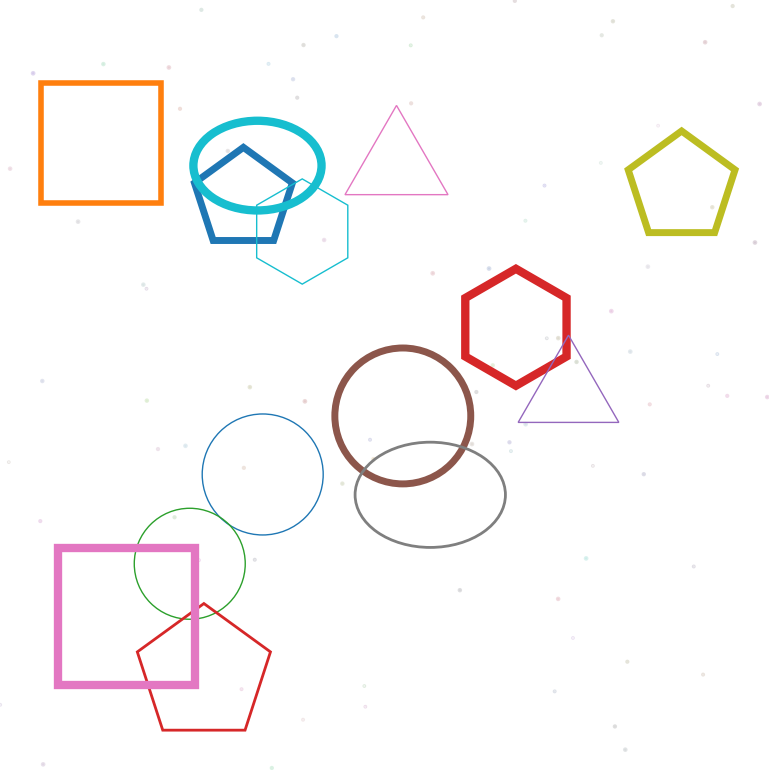[{"shape": "circle", "thickness": 0.5, "radius": 0.39, "center": [0.341, 0.384]}, {"shape": "pentagon", "thickness": 2.5, "radius": 0.33, "center": [0.316, 0.742]}, {"shape": "square", "thickness": 2, "radius": 0.39, "center": [0.131, 0.814]}, {"shape": "circle", "thickness": 0.5, "radius": 0.36, "center": [0.246, 0.268]}, {"shape": "hexagon", "thickness": 3, "radius": 0.38, "center": [0.67, 0.575]}, {"shape": "pentagon", "thickness": 1, "radius": 0.45, "center": [0.265, 0.125]}, {"shape": "triangle", "thickness": 0.5, "radius": 0.38, "center": [0.738, 0.489]}, {"shape": "circle", "thickness": 2.5, "radius": 0.44, "center": [0.523, 0.46]}, {"shape": "triangle", "thickness": 0.5, "radius": 0.39, "center": [0.515, 0.786]}, {"shape": "square", "thickness": 3, "radius": 0.45, "center": [0.164, 0.199]}, {"shape": "oval", "thickness": 1, "radius": 0.49, "center": [0.559, 0.357]}, {"shape": "pentagon", "thickness": 2.5, "radius": 0.36, "center": [0.885, 0.757]}, {"shape": "hexagon", "thickness": 0.5, "radius": 0.34, "center": [0.393, 0.699]}, {"shape": "oval", "thickness": 3, "radius": 0.42, "center": [0.334, 0.785]}]